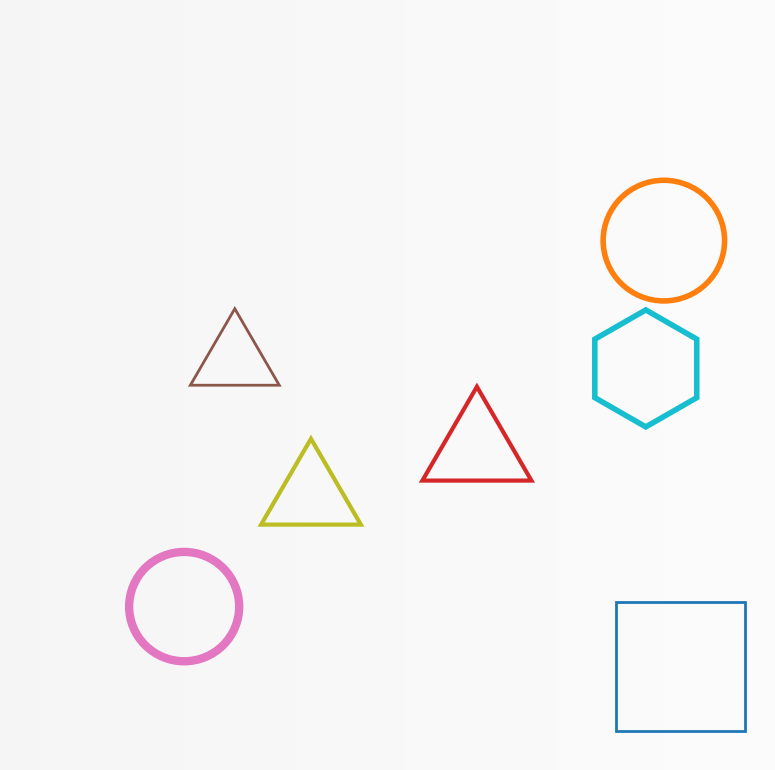[{"shape": "square", "thickness": 1, "radius": 0.42, "center": [0.878, 0.134]}, {"shape": "circle", "thickness": 2, "radius": 0.39, "center": [0.857, 0.688]}, {"shape": "triangle", "thickness": 1.5, "radius": 0.41, "center": [0.615, 0.416]}, {"shape": "triangle", "thickness": 1, "radius": 0.33, "center": [0.303, 0.533]}, {"shape": "circle", "thickness": 3, "radius": 0.35, "center": [0.238, 0.212]}, {"shape": "triangle", "thickness": 1.5, "radius": 0.37, "center": [0.401, 0.356]}, {"shape": "hexagon", "thickness": 2, "radius": 0.38, "center": [0.833, 0.522]}]